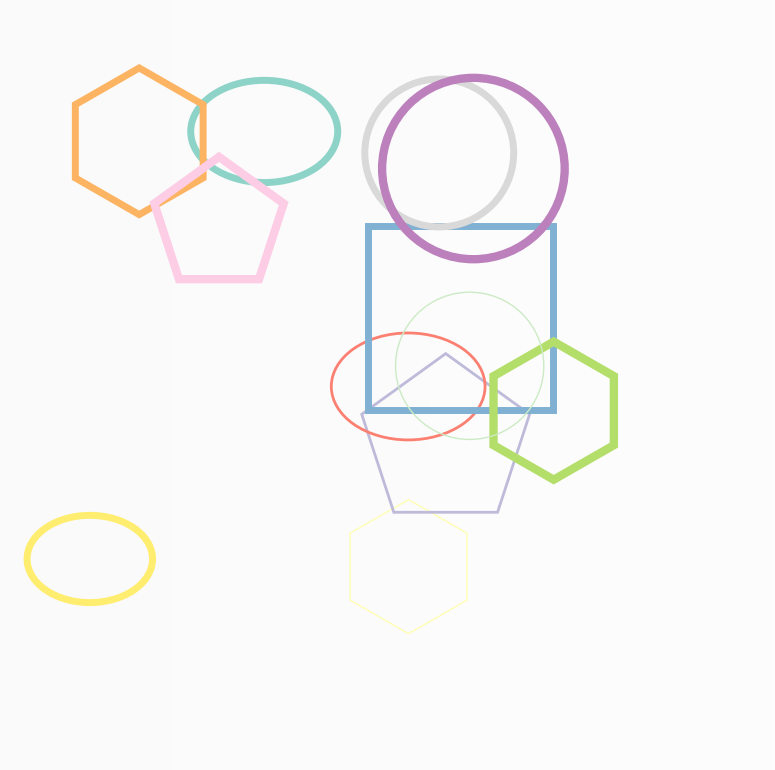[{"shape": "oval", "thickness": 2.5, "radius": 0.47, "center": [0.341, 0.829]}, {"shape": "hexagon", "thickness": 0.5, "radius": 0.44, "center": [0.527, 0.264]}, {"shape": "pentagon", "thickness": 1, "radius": 0.57, "center": [0.575, 0.427]}, {"shape": "oval", "thickness": 1, "radius": 0.5, "center": [0.527, 0.498]}, {"shape": "square", "thickness": 2.5, "radius": 0.6, "center": [0.594, 0.587]}, {"shape": "hexagon", "thickness": 2.5, "radius": 0.48, "center": [0.18, 0.817]}, {"shape": "hexagon", "thickness": 3, "radius": 0.45, "center": [0.714, 0.467]}, {"shape": "pentagon", "thickness": 3, "radius": 0.44, "center": [0.283, 0.709]}, {"shape": "circle", "thickness": 2.5, "radius": 0.48, "center": [0.567, 0.801]}, {"shape": "circle", "thickness": 3, "radius": 0.59, "center": [0.611, 0.781]}, {"shape": "circle", "thickness": 0.5, "radius": 0.48, "center": [0.606, 0.525]}, {"shape": "oval", "thickness": 2.5, "radius": 0.4, "center": [0.116, 0.274]}]